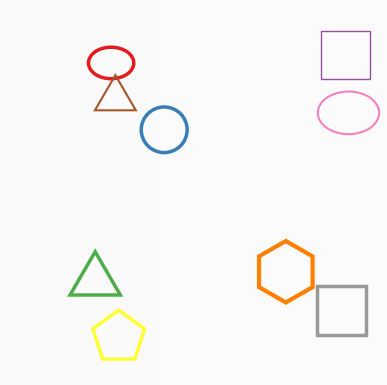[{"shape": "oval", "thickness": 2.5, "radius": 0.29, "center": [0.287, 0.836]}, {"shape": "circle", "thickness": 2.5, "radius": 0.3, "center": [0.424, 0.663]}, {"shape": "triangle", "thickness": 2.5, "radius": 0.37, "center": [0.246, 0.271]}, {"shape": "square", "thickness": 1, "radius": 0.31, "center": [0.891, 0.858]}, {"shape": "hexagon", "thickness": 3, "radius": 0.4, "center": [0.738, 0.294]}, {"shape": "pentagon", "thickness": 2.5, "radius": 0.35, "center": [0.306, 0.124]}, {"shape": "triangle", "thickness": 1.5, "radius": 0.3, "center": [0.298, 0.744]}, {"shape": "oval", "thickness": 1.5, "radius": 0.4, "center": [0.899, 0.707]}, {"shape": "square", "thickness": 2.5, "radius": 0.32, "center": [0.882, 0.193]}]